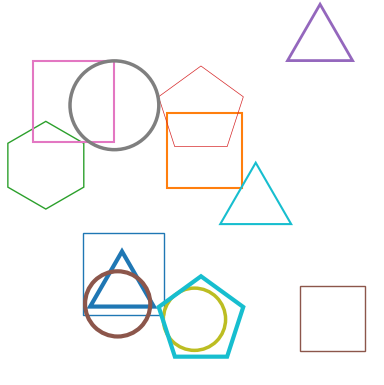[{"shape": "square", "thickness": 1, "radius": 0.53, "center": [0.32, 0.288]}, {"shape": "triangle", "thickness": 3, "radius": 0.48, "center": [0.317, 0.251]}, {"shape": "square", "thickness": 1.5, "radius": 0.49, "center": [0.531, 0.609]}, {"shape": "hexagon", "thickness": 1, "radius": 0.57, "center": [0.119, 0.571]}, {"shape": "pentagon", "thickness": 0.5, "radius": 0.58, "center": [0.522, 0.713]}, {"shape": "triangle", "thickness": 2, "radius": 0.49, "center": [0.831, 0.891]}, {"shape": "circle", "thickness": 3, "radius": 0.42, "center": [0.306, 0.211]}, {"shape": "square", "thickness": 1, "radius": 0.42, "center": [0.864, 0.174]}, {"shape": "square", "thickness": 1.5, "radius": 0.53, "center": [0.191, 0.737]}, {"shape": "circle", "thickness": 2.5, "radius": 0.58, "center": [0.297, 0.727]}, {"shape": "circle", "thickness": 2.5, "radius": 0.4, "center": [0.505, 0.171]}, {"shape": "pentagon", "thickness": 3, "radius": 0.58, "center": [0.522, 0.167]}, {"shape": "triangle", "thickness": 1.5, "radius": 0.53, "center": [0.664, 0.471]}]